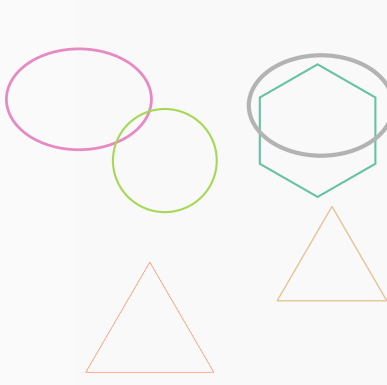[{"shape": "hexagon", "thickness": 1.5, "radius": 0.86, "center": [0.82, 0.661]}, {"shape": "triangle", "thickness": 0.5, "radius": 0.95, "center": [0.386, 0.128]}, {"shape": "oval", "thickness": 2, "radius": 0.94, "center": [0.204, 0.742]}, {"shape": "circle", "thickness": 1.5, "radius": 0.67, "center": [0.425, 0.583]}, {"shape": "triangle", "thickness": 1, "radius": 0.82, "center": [0.857, 0.3]}, {"shape": "oval", "thickness": 3, "radius": 0.93, "center": [0.828, 0.726]}]